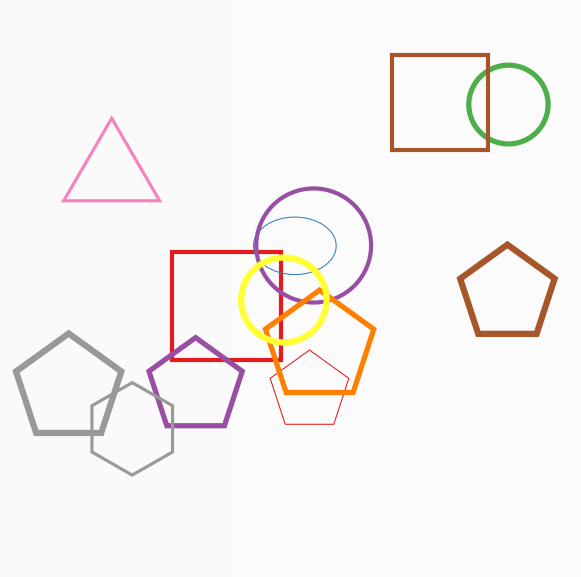[{"shape": "pentagon", "thickness": 0.5, "radius": 0.36, "center": [0.532, 0.322]}, {"shape": "square", "thickness": 2, "radius": 0.47, "center": [0.389, 0.47]}, {"shape": "oval", "thickness": 0.5, "radius": 0.36, "center": [0.507, 0.573]}, {"shape": "circle", "thickness": 2.5, "radius": 0.34, "center": [0.875, 0.818]}, {"shape": "pentagon", "thickness": 2.5, "radius": 0.42, "center": [0.337, 0.33]}, {"shape": "circle", "thickness": 2, "radius": 0.49, "center": [0.54, 0.574]}, {"shape": "pentagon", "thickness": 2.5, "radius": 0.49, "center": [0.55, 0.399]}, {"shape": "circle", "thickness": 3, "radius": 0.37, "center": [0.488, 0.48]}, {"shape": "square", "thickness": 2, "radius": 0.41, "center": [0.758, 0.822]}, {"shape": "pentagon", "thickness": 3, "radius": 0.43, "center": [0.873, 0.49]}, {"shape": "triangle", "thickness": 1.5, "radius": 0.48, "center": [0.192, 0.699]}, {"shape": "hexagon", "thickness": 1.5, "radius": 0.4, "center": [0.227, 0.257]}, {"shape": "pentagon", "thickness": 3, "radius": 0.48, "center": [0.118, 0.326]}]